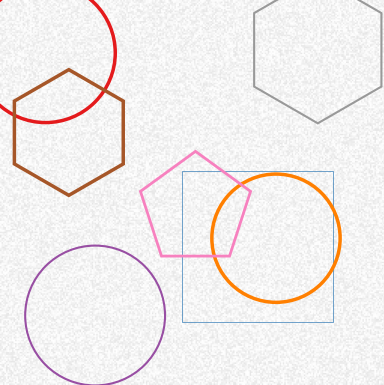[{"shape": "circle", "thickness": 2.5, "radius": 0.91, "center": [0.118, 0.863]}, {"shape": "square", "thickness": 0.5, "radius": 0.98, "center": [0.669, 0.36]}, {"shape": "circle", "thickness": 1.5, "radius": 0.91, "center": [0.247, 0.18]}, {"shape": "circle", "thickness": 2.5, "radius": 0.83, "center": [0.717, 0.381]}, {"shape": "hexagon", "thickness": 2.5, "radius": 0.82, "center": [0.179, 0.656]}, {"shape": "pentagon", "thickness": 2, "radius": 0.75, "center": [0.508, 0.456]}, {"shape": "hexagon", "thickness": 1.5, "radius": 0.95, "center": [0.825, 0.871]}]